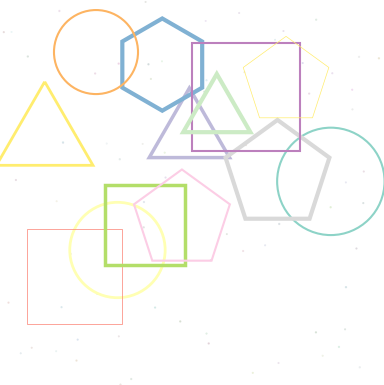[{"shape": "circle", "thickness": 1.5, "radius": 0.7, "center": [0.859, 0.529]}, {"shape": "circle", "thickness": 2, "radius": 0.62, "center": [0.305, 0.351]}, {"shape": "triangle", "thickness": 2.5, "radius": 0.6, "center": [0.492, 0.651]}, {"shape": "square", "thickness": 0.5, "radius": 0.62, "center": [0.194, 0.281]}, {"shape": "hexagon", "thickness": 3, "radius": 0.6, "center": [0.421, 0.832]}, {"shape": "circle", "thickness": 1.5, "radius": 0.55, "center": [0.249, 0.865]}, {"shape": "square", "thickness": 2.5, "radius": 0.52, "center": [0.377, 0.415]}, {"shape": "pentagon", "thickness": 1.5, "radius": 0.65, "center": [0.473, 0.429]}, {"shape": "pentagon", "thickness": 3, "radius": 0.71, "center": [0.721, 0.547]}, {"shape": "square", "thickness": 1.5, "radius": 0.7, "center": [0.638, 0.749]}, {"shape": "triangle", "thickness": 3, "radius": 0.5, "center": [0.563, 0.707]}, {"shape": "pentagon", "thickness": 0.5, "radius": 0.58, "center": [0.743, 0.789]}, {"shape": "triangle", "thickness": 2, "radius": 0.72, "center": [0.116, 0.643]}]